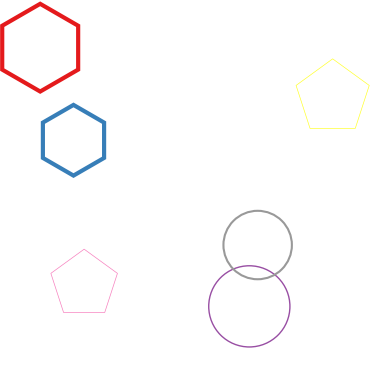[{"shape": "hexagon", "thickness": 3, "radius": 0.57, "center": [0.104, 0.876]}, {"shape": "hexagon", "thickness": 3, "radius": 0.46, "center": [0.191, 0.636]}, {"shape": "circle", "thickness": 1, "radius": 0.53, "center": [0.648, 0.204]}, {"shape": "pentagon", "thickness": 0.5, "radius": 0.5, "center": [0.864, 0.747]}, {"shape": "pentagon", "thickness": 0.5, "radius": 0.45, "center": [0.219, 0.262]}, {"shape": "circle", "thickness": 1.5, "radius": 0.44, "center": [0.669, 0.364]}]